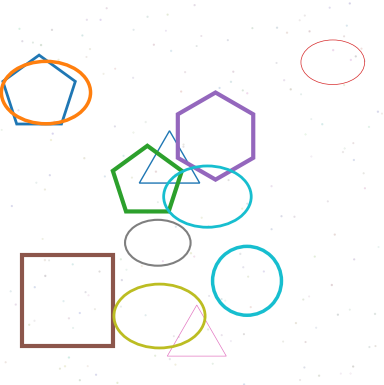[{"shape": "triangle", "thickness": 1, "radius": 0.45, "center": [0.44, 0.57]}, {"shape": "pentagon", "thickness": 2, "radius": 0.49, "center": [0.102, 0.758]}, {"shape": "oval", "thickness": 2.5, "radius": 0.58, "center": [0.119, 0.76]}, {"shape": "pentagon", "thickness": 3, "radius": 0.47, "center": [0.383, 0.527]}, {"shape": "oval", "thickness": 0.5, "radius": 0.41, "center": [0.864, 0.838]}, {"shape": "hexagon", "thickness": 3, "radius": 0.57, "center": [0.56, 0.647]}, {"shape": "square", "thickness": 3, "radius": 0.59, "center": [0.175, 0.219]}, {"shape": "triangle", "thickness": 0.5, "radius": 0.44, "center": [0.511, 0.119]}, {"shape": "oval", "thickness": 1.5, "radius": 0.43, "center": [0.41, 0.369]}, {"shape": "oval", "thickness": 2, "radius": 0.59, "center": [0.414, 0.179]}, {"shape": "oval", "thickness": 2, "radius": 0.57, "center": [0.539, 0.489]}, {"shape": "circle", "thickness": 2.5, "radius": 0.45, "center": [0.642, 0.271]}]